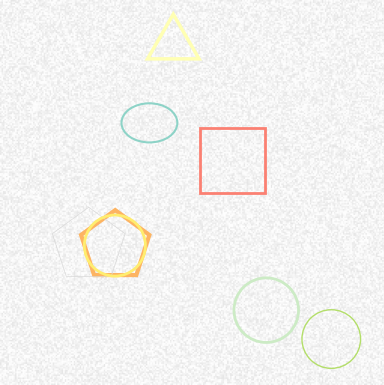[{"shape": "oval", "thickness": 1.5, "radius": 0.36, "center": [0.388, 0.681]}, {"shape": "triangle", "thickness": 2.5, "radius": 0.39, "center": [0.45, 0.886]}, {"shape": "square", "thickness": 2, "radius": 0.42, "center": [0.603, 0.582]}, {"shape": "pentagon", "thickness": 3, "radius": 0.47, "center": [0.299, 0.361]}, {"shape": "circle", "thickness": 1, "radius": 0.38, "center": [0.86, 0.119]}, {"shape": "pentagon", "thickness": 0.5, "radius": 0.5, "center": [0.23, 0.362]}, {"shape": "circle", "thickness": 2, "radius": 0.42, "center": [0.692, 0.194]}, {"shape": "circle", "thickness": 2, "radius": 0.4, "center": [0.298, 0.362]}]